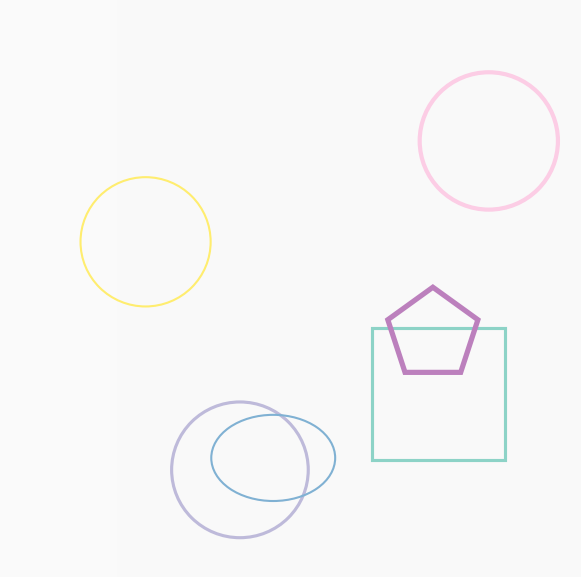[{"shape": "square", "thickness": 1.5, "radius": 0.57, "center": [0.754, 0.317]}, {"shape": "circle", "thickness": 1.5, "radius": 0.59, "center": [0.413, 0.186]}, {"shape": "oval", "thickness": 1, "radius": 0.53, "center": [0.47, 0.206]}, {"shape": "circle", "thickness": 2, "radius": 0.59, "center": [0.841, 0.755]}, {"shape": "pentagon", "thickness": 2.5, "radius": 0.41, "center": [0.745, 0.42]}, {"shape": "circle", "thickness": 1, "radius": 0.56, "center": [0.25, 0.58]}]